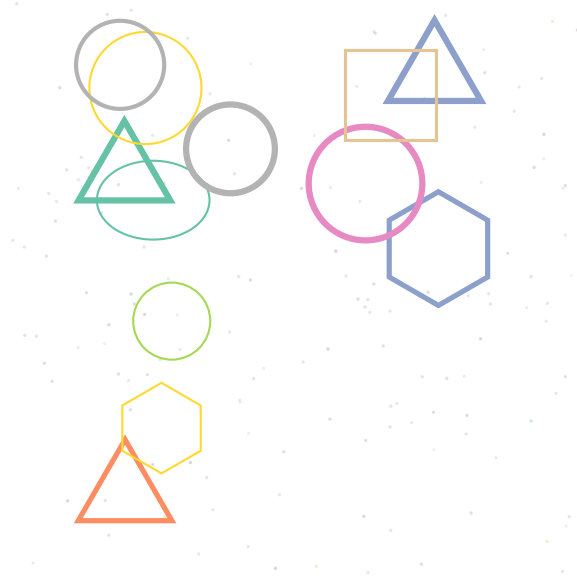[{"shape": "oval", "thickness": 1, "radius": 0.49, "center": [0.265, 0.653]}, {"shape": "triangle", "thickness": 3, "radius": 0.46, "center": [0.215, 0.698]}, {"shape": "triangle", "thickness": 2.5, "radius": 0.47, "center": [0.217, 0.144]}, {"shape": "hexagon", "thickness": 2.5, "radius": 0.49, "center": [0.759, 0.569]}, {"shape": "triangle", "thickness": 3, "radius": 0.47, "center": [0.752, 0.871]}, {"shape": "circle", "thickness": 3, "radius": 0.49, "center": [0.633, 0.681]}, {"shape": "circle", "thickness": 1, "radius": 0.33, "center": [0.297, 0.443]}, {"shape": "hexagon", "thickness": 1, "radius": 0.39, "center": [0.28, 0.258]}, {"shape": "circle", "thickness": 1, "radius": 0.49, "center": [0.252, 0.847]}, {"shape": "square", "thickness": 1.5, "radius": 0.39, "center": [0.675, 0.835]}, {"shape": "circle", "thickness": 3, "radius": 0.38, "center": [0.399, 0.741]}, {"shape": "circle", "thickness": 2, "radius": 0.38, "center": [0.208, 0.887]}]